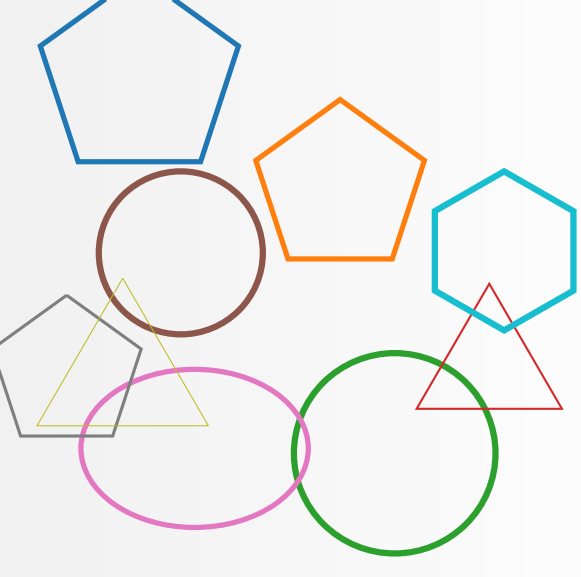[{"shape": "pentagon", "thickness": 2.5, "radius": 0.9, "center": [0.24, 0.864]}, {"shape": "pentagon", "thickness": 2.5, "radius": 0.76, "center": [0.585, 0.674]}, {"shape": "circle", "thickness": 3, "radius": 0.87, "center": [0.679, 0.214]}, {"shape": "triangle", "thickness": 1, "radius": 0.72, "center": [0.842, 0.363]}, {"shape": "circle", "thickness": 3, "radius": 0.71, "center": [0.311, 0.561]}, {"shape": "oval", "thickness": 2.5, "radius": 0.98, "center": [0.335, 0.223]}, {"shape": "pentagon", "thickness": 1.5, "radius": 0.67, "center": [0.115, 0.353]}, {"shape": "triangle", "thickness": 0.5, "radius": 0.85, "center": [0.211, 0.347]}, {"shape": "hexagon", "thickness": 3, "radius": 0.69, "center": [0.867, 0.565]}]